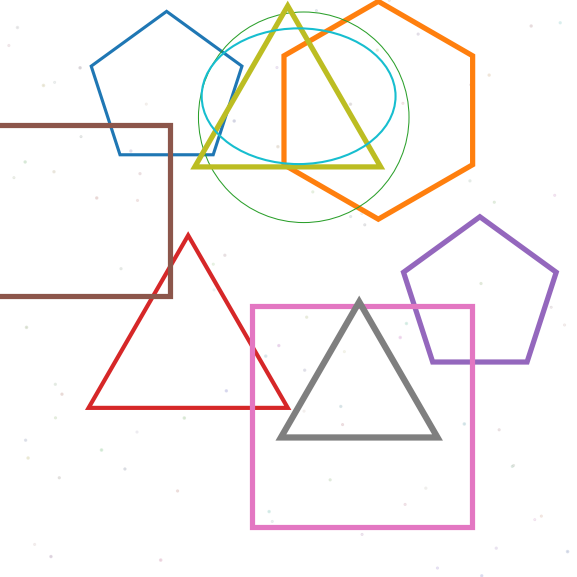[{"shape": "pentagon", "thickness": 1.5, "radius": 0.69, "center": [0.288, 0.842]}, {"shape": "hexagon", "thickness": 2.5, "radius": 0.94, "center": [0.655, 0.808]}, {"shape": "circle", "thickness": 0.5, "radius": 0.91, "center": [0.526, 0.796]}, {"shape": "triangle", "thickness": 2, "radius": 1.0, "center": [0.326, 0.392]}, {"shape": "pentagon", "thickness": 2.5, "radius": 0.7, "center": [0.831, 0.485]}, {"shape": "square", "thickness": 2.5, "radius": 0.74, "center": [0.146, 0.635]}, {"shape": "square", "thickness": 2.5, "radius": 0.96, "center": [0.627, 0.278]}, {"shape": "triangle", "thickness": 3, "radius": 0.78, "center": [0.622, 0.32]}, {"shape": "triangle", "thickness": 2.5, "radius": 0.93, "center": [0.498, 0.803]}, {"shape": "oval", "thickness": 1, "radius": 0.84, "center": [0.517, 0.833]}]